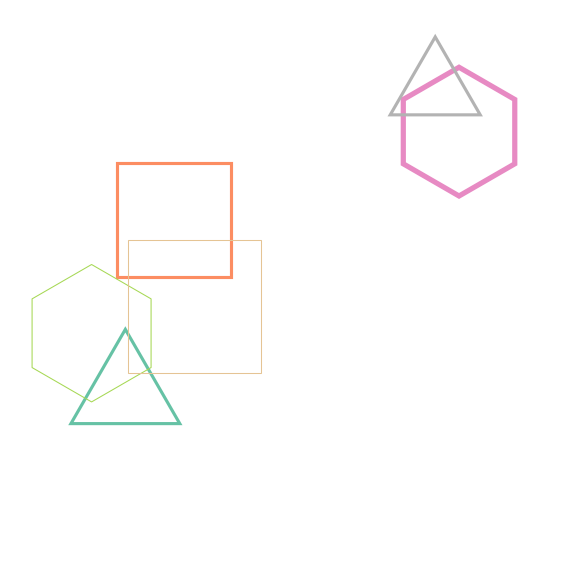[{"shape": "triangle", "thickness": 1.5, "radius": 0.54, "center": [0.217, 0.32]}, {"shape": "square", "thickness": 1.5, "radius": 0.49, "center": [0.301, 0.618]}, {"shape": "hexagon", "thickness": 2.5, "radius": 0.56, "center": [0.795, 0.771]}, {"shape": "hexagon", "thickness": 0.5, "radius": 0.59, "center": [0.159, 0.422]}, {"shape": "square", "thickness": 0.5, "radius": 0.58, "center": [0.337, 0.469]}, {"shape": "triangle", "thickness": 1.5, "radius": 0.45, "center": [0.754, 0.845]}]